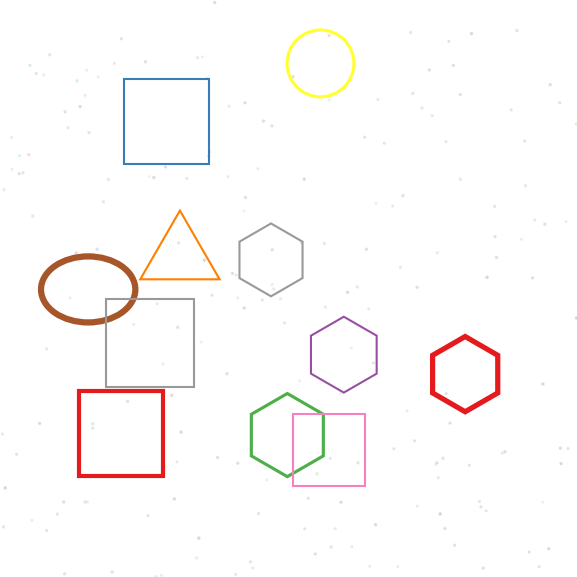[{"shape": "hexagon", "thickness": 2.5, "radius": 0.33, "center": [0.806, 0.351]}, {"shape": "square", "thickness": 2, "radius": 0.37, "center": [0.21, 0.248]}, {"shape": "square", "thickness": 1, "radius": 0.37, "center": [0.289, 0.788]}, {"shape": "hexagon", "thickness": 1.5, "radius": 0.36, "center": [0.498, 0.246]}, {"shape": "hexagon", "thickness": 1, "radius": 0.33, "center": [0.595, 0.385]}, {"shape": "triangle", "thickness": 1, "radius": 0.4, "center": [0.312, 0.555]}, {"shape": "circle", "thickness": 1.5, "radius": 0.29, "center": [0.555, 0.889]}, {"shape": "oval", "thickness": 3, "radius": 0.41, "center": [0.153, 0.498]}, {"shape": "square", "thickness": 1, "radius": 0.31, "center": [0.57, 0.221]}, {"shape": "square", "thickness": 1, "radius": 0.38, "center": [0.259, 0.405]}, {"shape": "hexagon", "thickness": 1, "radius": 0.32, "center": [0.469, 0.549]}]